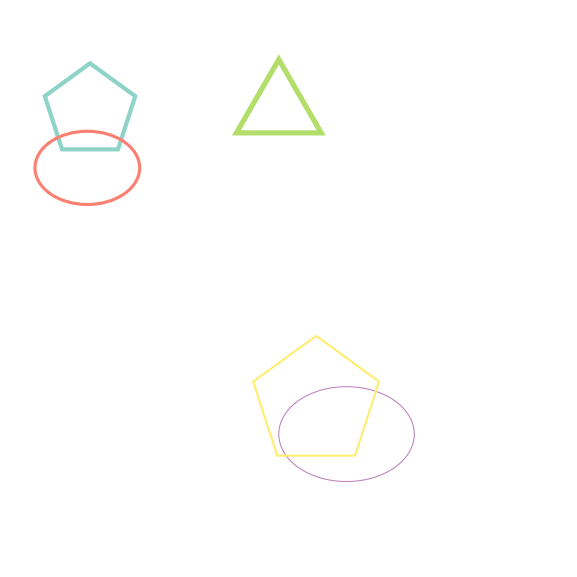[{"shape": "pentagon", "thickness": 2, "radius": 0.41, "center": [0.156, 0.807]}, {"shape": "oval", "thickness": 1.5, "radius": 0.45, "center": [0.151, 0.708]}, {"shape": "triangle", "thickness": 2.5, "radius": 0.42, "center": [0.483, 0.811]}, {"shape": "oval", "thickness": 0.5, "radius": 0.59, "center": [0.6, 0.247]}, {"shape": "pentagon", "thickness": 1, "radius": 0.57, "center": [0.547, 0.303]}]